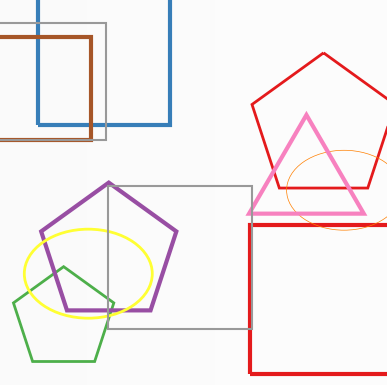[{"shape": "square", "thickness": 3, "radius": 0.97, "center": [0.841, 0.222]}, {"shape": "pentagon", "thickness": 2, "radius": 0.97, "center": [0.835, 0.669]}, {"shape": "square", "thickness": 3, "radius": 0.85, "center": [0.268, 0.847]}, {"shape": "pentagon", "thickness": 2, "radius": 0.68, "center": [0.164, 0.171]}, {"shape": "pentagon", "thickness": 3, "radius": 0.92, "center": [0.281, 0.342]}, {"shape": "oval", "thickness": 0.5, "radius": 0.74, "center": [0.888, 0.506]}, {"shape": "oval", "thickness": 2, "radius": 0.83, "center": [0.228, 0.289]}, {"shape": "square", "thickness": 3, "radius": 0.67, "center": [0.102, 0.77]}, {"shape": "triangle", "thickness": 3, "radius": 0.85, "center": [0.791, 0.531]}, {"shape": "square", "thickness": 1.5, "radius": 0.76, "center": [0.121, 0.788]}, {"shape": "square", "thickness": 1.5, "radius": 0.93, "center": [0.464, 0.332]}]